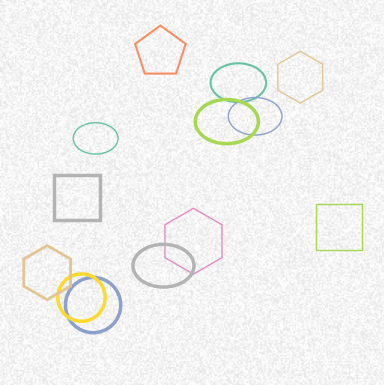[{"shape": "oval", "thickness": 1.5, "radius": 0.36, "center": [0.619, 0.785]}, {"shape": "oval", "thickness": 1, "radius": 0.29, "center": [0.248, 0.641]}, {"shape": "pentagon", "thickness": 1.5, "radius": 0.35, "center": [0.417, 0.865]}, {"shape": "oval", "thickness": 1, "radius": 0.35, "center": [0.663, 0.698]}, {"shape": "circle", "thickness": 2.5, "radius": 0.36, "center": [0.242, 0.208]}, {"shape": "hexagon", "thickness": 1, "radius": 0.43, "center": [0.503, 0.373]}, {"shape": "oval", "thickness": 2.5, "radius": 0.41, "center": [0.589, 0.684]}, {"shape": "square", "thickness": 1, "radius": 0.3, "center": [0.881, 0.411]}, {"shape": "circle", "thickness": 2.5, "radius": 0.31, "center": [0.212, 0.227]}, {"shape": "hexagon", "thickness": 2, "radius": 0.35, "center": [0.123, 0.292]}, {"shape": "hexagon", "thickness": 1, "radius": 0.34, "center": [0.78, 0.799]}, {"shape": "square", "thickness": 2.5, "radius": 0.29, "center": [0.2, 0.487]}, {"shape": "oval", "thickness": 2.5, "radius": 0.4, "center": [0.425, 0.31]}]